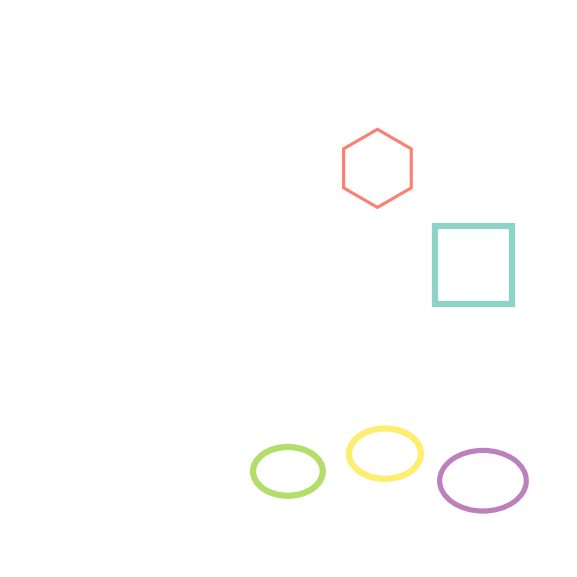[{"shape": "square", "thickness": 3, "radius": 0.33, "center": [0.82, 0.54]}, {"shape": "hexagon", "thickness": 1.5, "radius": 0.34, "center": [0.654, 0.708]}, {"shape": "oval", "thickness": 3, "radius": 0.3, "center": [0.499, 0.183]}, {"shape": "oval", "thickness": 2.5, "radius": 0.37, "center": [0.836, 0.167]}, {"shape": "oval", "thickness": 3, "radius": 0.31, "center": [0.667, 0.214]}]